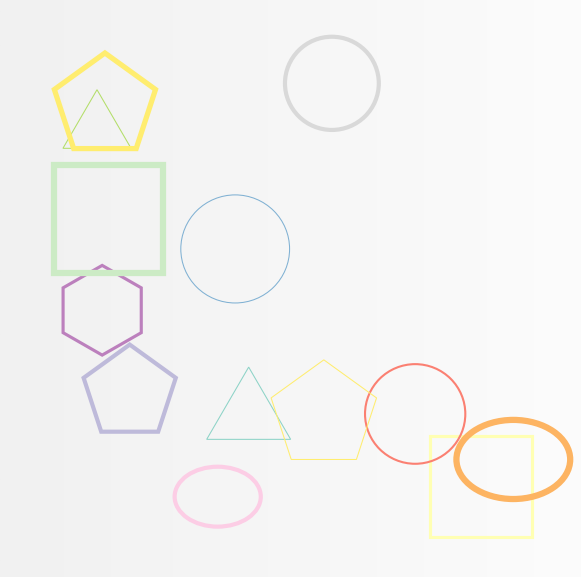[{"shape": "triangle", "thickness": 0.5, "radius": 0.42, "center": [0.428, 0.28]}, {"shape": "square", "thickness": 1.5, "radius": 0.44, "center": [0.827, 0.157]}, {"shape": "pentagon", "thickness": 2, "radius": 0.42, "center": [0.223, 0.319]}, {"shape": "circle", "thickness": 1, "radius": 0.43, "center": [0.714, 0.282]}, {"shape": "circle", "thickness": 0.5, "radius": 0.47, "center": [0.405, 0.568]}, {"shape": "oval", "thickness": 3, "radius": 0.49, "center": [0.883, 0.204]}, {"shape": "triangle", "thickness": 0.5, "radius": 0.34, "center": [0.167, 0.776]}, {"shape": "oval", "thickness": 2, "radius": 0.37, "center": [0.375, 0.139]}, {"shape": "circle", "thickness": 2, "radius": 0.4, "center": [0.571, 0.855]}, {"shape": "hexagon", "thickness": 1.5, "radius": 0.39, "center": [0.176, 0.462]}, {"shape": "square", "thickness": 3, "radius": 0.47, "center": [0.187, 0.62]}, {"shape": "pentagon", "thickness": 2.5, "radius": 0.46, "center": [0.181, 0.816]}, {"shape": "pentagon", "thickness": 0.5, "radius": 0.48, "center": [0.557, 0.281]}]